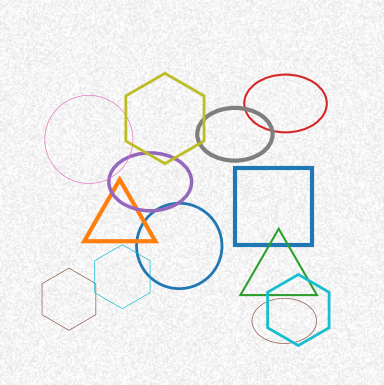[{"shape": "square", "thickness": 3, "radius": 0.5, "center": [0.71, 0.464]}, {"shape": "circle", "thickness": 2, "radius": 0.55, "center": [0.466, 0.361]}, {"shape": "triangle", "thickness": 3, "radius": 0.53, "center": [0.311, 0.427]}, {"shape": "triangle", "thickness": 1.5, "radius": 0.57, "center": [0.724, 0.291]}, {"shape": "oval", "thickness": 1.5, "radius": 0.54, "center": [0.742, 0.731]}, {"shape": "oval", "thickness": 2.5, "radius": 0.54, "center": [0.39, 0.528]}, {"shape": "hexagon", "thickness": 0.5, "radius": 0.4, "center": [0.179, 0.223]}, {"shape": "oval", "thickness": 0.5, "radius": 0.42, "center": [0.738, 0.166]}, {"shape": "circle", "thickness": 0.5, "radius": 0.57, "center": [0.231, 0.638]}, {"shape": "oval", "thickness": 3, "radius": 0.49, "center": [0.61, 0.651]}, {"shape": "hexagon", "thickness": 2, "radius": 0.59, "center": [0.428, 0.692]}, {"shape": "hexagon", "thickness": 2, "radius": 0.46, "center": [0.775, 0.195]}, {"shape": "hexagon", "thickness": 0.5, "radius": 0.42, "center": [0.318, 0.281]}]